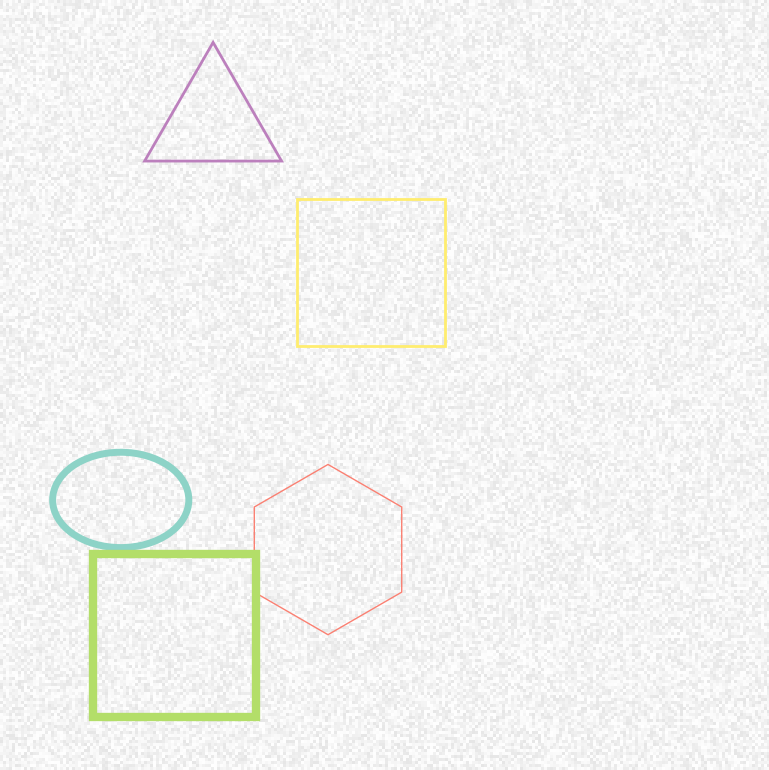[{"shape": "oval", "thickness": 2.5, "radius": 0.44, "center": [0.157, 0.351]}, {"shape": "hexagon", "thickness": 0.5, "radius": 0.55, "center": [0.426, 0.286]}, {"shape": "square", "thickness": 3, "radius": 0.53, "center": [0.227, 0.174]}, {"shape": "triangle", "thickness": 1, "radius": 0.51, "center": [0.277, 0.842]}, {"shape": "square", "thickness": 1, "radius": 0.48, "center": [0.482, 0.646]}]